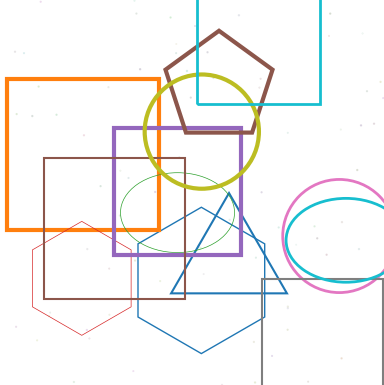[{"shape": "hexagon", "thickness": 1, "radius": 0.95, "center": [0.523, 0.272]}, {"shape": "triangle", "thickness": 1.5, "radius": 0.87, "center": [0.595, 0.325]}, {"shape": "square", "thickness": 3, "radius": 0.98, "center": [0.216, 0.599]}, {"shape": "oval", "thickness": 0.5, "radius": 0.74, "center": [0.461, 0.448]}, {"shape": "hexagon", "thickness": 0.5, "radius": 0.74, "center": [0.212, 0.277]}, {"shape": "square", "thickness": 3, "radius": 0.82, "center": [0.461, 0.502]}, {"shape": "square", "thickness": 1.5, "radius": 0.91, "center": [0.297, 0.406]}, {"shape": "pentagon", "thickness": 3, "radius": 0.73, "center": [0.569, 0.774]}, {"shape": "circle", "thickness": 2, "radius": 0.73, "center": [0.881, 0.387]}, {"shape": "square", "thickness": 1.5, "radius": 0.78, "center": [0.837, 0.119]}, {"shape": "circle", "thickness": 3, "radius": 0.74, "center": [0.524, 0.658]}, {"shape": "square", "thickness": 2, "radius": 0.8, "center": [0.672, 0.889]}, {"shape": "oval", "thickness": 2, "radius": 0.78, "center": [0.899, 0.376]}]